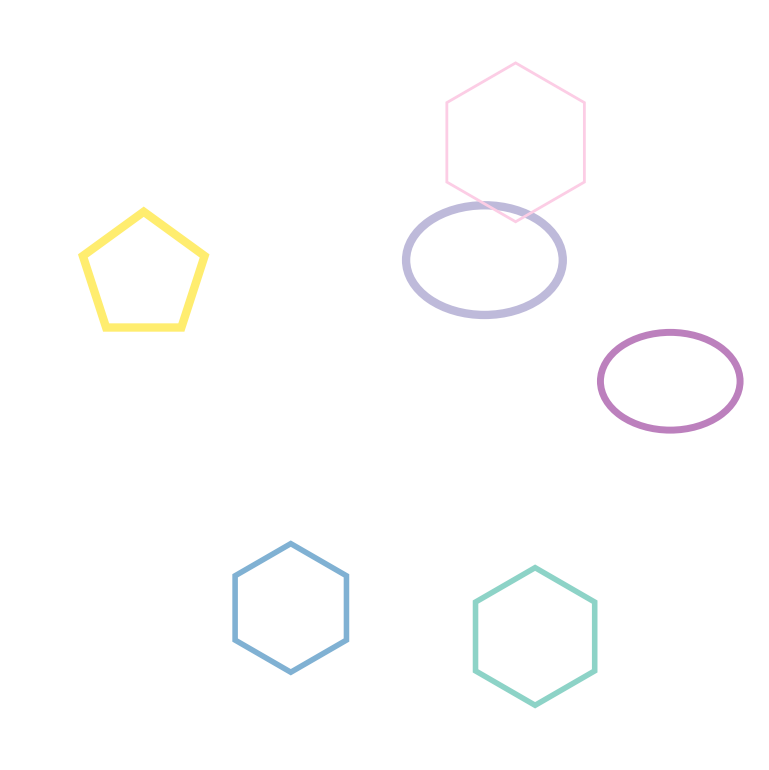[{"shape": "hexagon", "thickness": 2, "radius": 0.45, "center": [0.695, 0.173]}, {"shape": "oval", "thickness": 3, "radius": 0.51, "center": [0.629, 0.662]}, {"shape": "hexagon", "thickness": 2, "radius": 0.42, "center": [0.378, 0.21]}, {"shape": "hexagon", "thickness": 1, "radius": 0.52, "center": [0.67, 0.815]}, {"shape": "oval", "thickness": 2.5, "radius": 0.45, "center": [0.87, 0.505]}, {"shape": "pentagon", "thickness": 3, "radius": 0.42, "center": [0.187, 0.642]}]